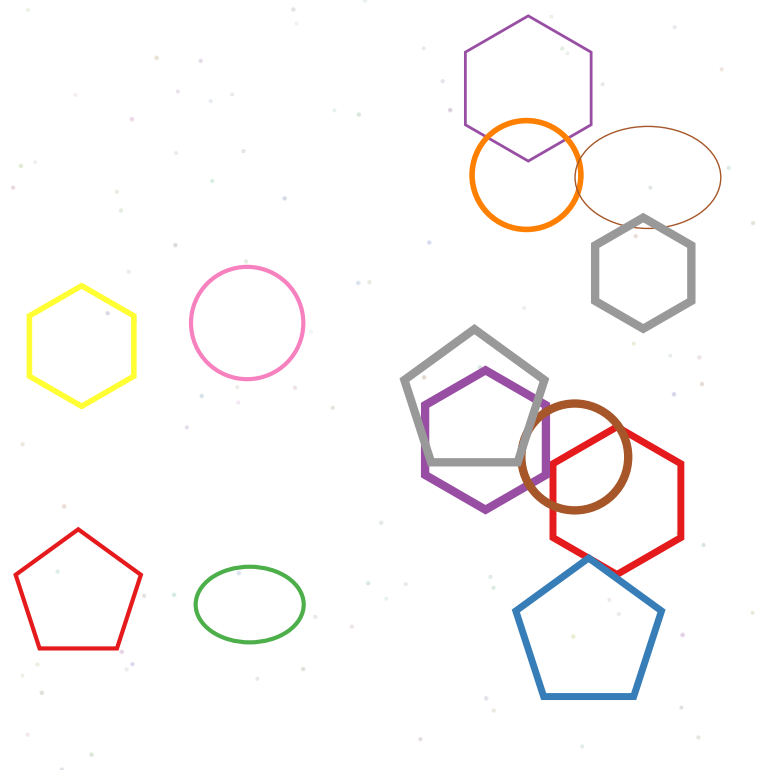[{"shape": "hexagon", "thickness": 2.5, "radius": 0.48, "center": [0.801, 0.35]}, {"shape": "pentagon", "thickness": 1.5, "radius": 0.43, "center": [0.102, 0.227]}, {"shape": "pentagon", "thickness": 2.5, "radius": 0.5, "center": [0.764, 0.176]}, {"shape": "oval", "thickness": 1.5, "radius": 0.35, "center": [0.324, 0.215]}, {"shape": "hexagon", "thickness": 3, "radius": 0.45, "center": [0.631, 0.429]}, {"shape": "hexagon", "thickness": 1, "radius": 0.47, "center": [0.686, 0.885]}, {"shape": "circle", "thickness": 2, "radius": 0.35, "center": [0.684, 0.773]}, {"shape": "hexagon", "thickness": 2, "radius": 0.39, "center": [0.106, 0.551]}, {"shape": "oval", "thickness": 0.5, "radius": 0.47, "center": [0.841, 0.77]}, {"shape": "circle", "thickness": 3, "radius": 0.35, "center": [0.746, 0.407]}, {"shape": "circle", "thickness": 1.5, "radius": 0.36, "center": [0.321, 0.58]}, {"shape": "pentagon", "thickness": 3, "radius": 0.48, "center": [0.616, 0.477]}, {"shape": "hexagon", "thickness": 3, "radius": 0.36, "center": [0.835, 0.645]}]